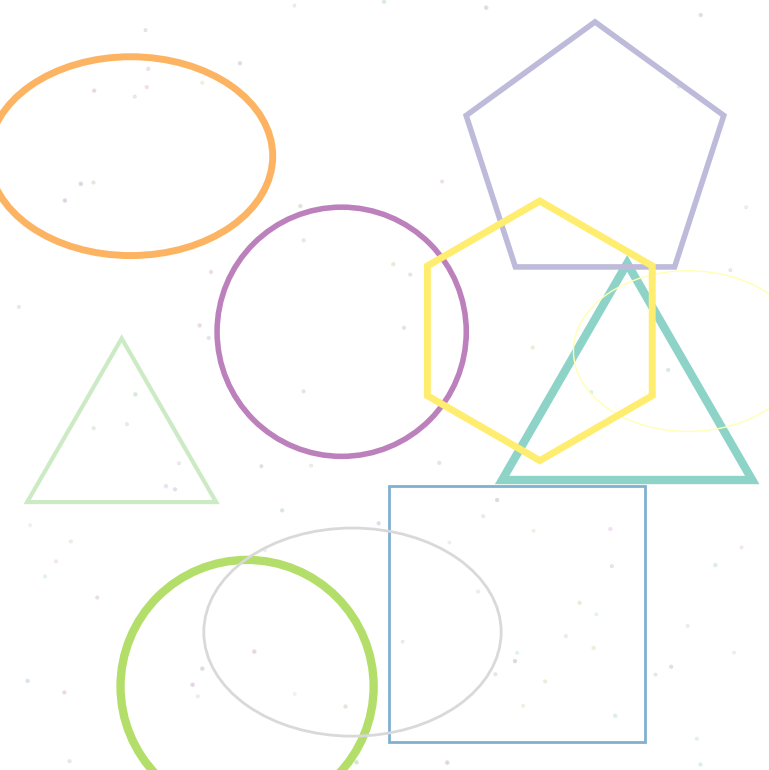[{"shape": "triangle", "thickness": 3, "radius": 0.94, "center": [0.814, 0.47]}, {"shape": "oval", "thickness": 0.5, "radius": 0.75, "center": [0.894, 0.544]}, {"shape": "pentagon", "thickness": 2, "radius": 0.88, "center": [0.773, 0.796]}, {"shape": "square", "thickness": 1, "radius": 0.83, "center": [0.672, 0.203]}, {"shape": "oval", "thickness": 2.5, "radius": 0.92, "center": [0.17, 0.797]}, {"shape": "circle", "thickness": 3, "radius": 0.82, "center": [0.321, 0.108]}, {"shape": "oval", "thickness": 1, "radius": 0.97, "center": [0.458, 0.179]}, {"shape": "circle", "thickness": 2, "radius": 0.81, "center": [0.444, 0.569]}, {"shape": "triangle", "thickness": 1.5, "radius": 0.71, "center": [0.158, 0.419]}, {"shape": "hexagon", "thickness": 2.5, "radius": 0.84, "center": [0.701, 0.57]}]